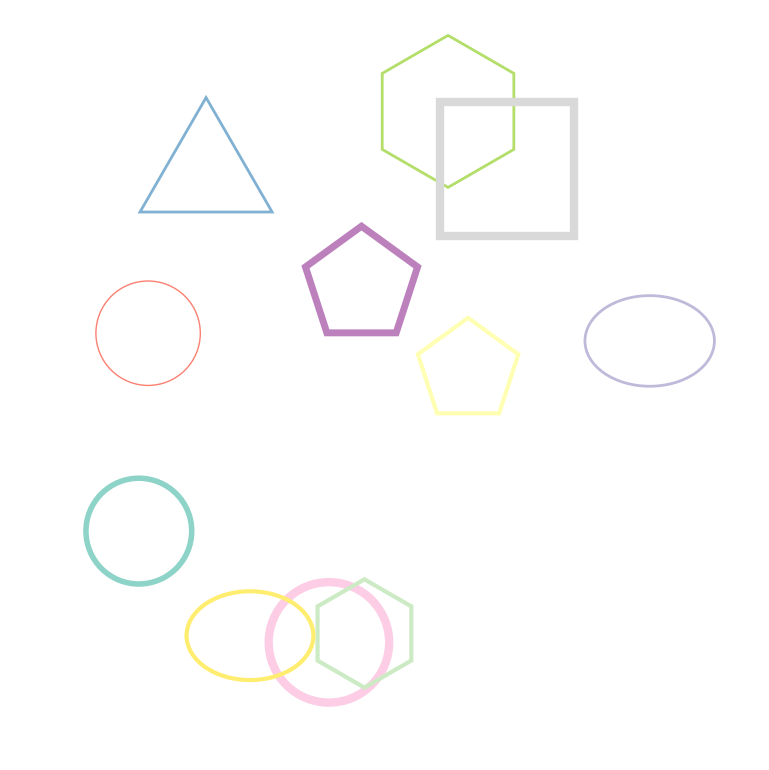[{"shape": "circle", "thickness": 2, "radius": 0.34, "center": [0.18, 0.31]}, {"shape": "pentagon", "thickness": 1.5, "radius": 0.34, "center": [0.608, 0.519]}, {"shape": "oval", "thickness": 1, "radius": 0.42, "center": [0.844, 0.557]}, {"shape": "circle", "thickness": 0.5, "radius": 0.34, "center": [0.192, 0.567]}, {"shape": "triangle", "thickness": 1, "radius": 0.5, "center": [0.268, 0.774]}, {"shape": "hexagon", "thickness": 1, "radius": 0.49, "center": [0.582, 0.855]}, {"shape": "circle", "thickness": 3, "radius": 0.39, "center": [0.427, 0.166]}, {"shape": "square", "thickness": 3, "radius": 0.44, "center": [0.658, 0.781]}, {"shape": "pentagon", "thickness": 2.5, "radius": 0.38, "center": [0.469, 0.63]}, {"shape": "hexagon", "thickness": 1.5, "radius": 0.35, "center": [0.473, 0.177]}, {"shape": "oval", "thickness": 1.5, "radius": 0.41, "center": [0.325, 0.174]}]